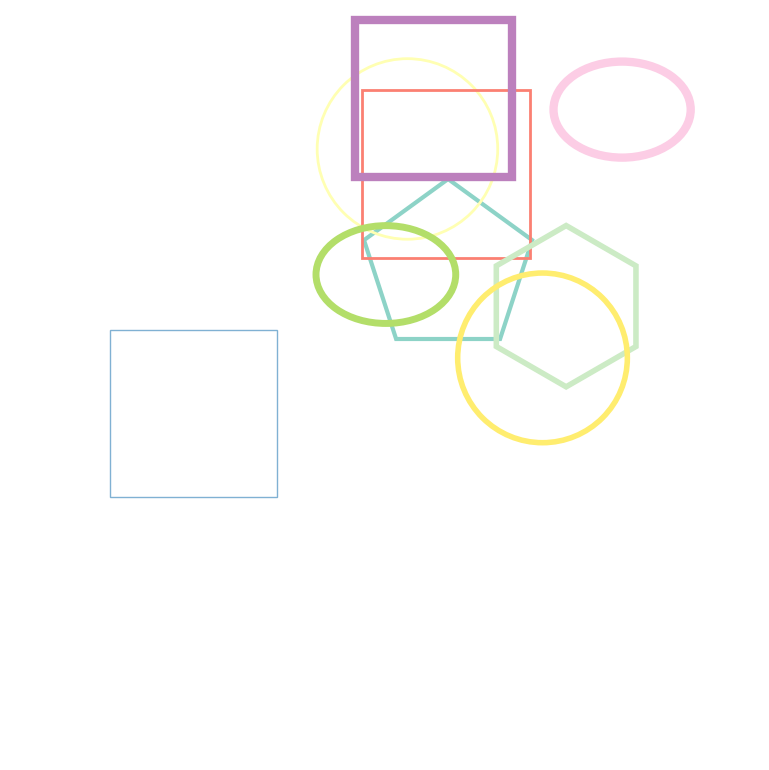[{"shape": "pentagon", "thickness": 1.5, "radius": 0.57, "center": [0.582, 0.653]}, {"shape": "circle", "thickness": 1, "radius": 0.59, "center": [0.529, 0.807]}, {"shape": "square", "thickness": 1, "radius": 0.55, "center": [0.579, 0.774]}, {"shape": "square", "thickness": 0.5, "radius": 0.54, "center": [0.251, 0.463]}, {"shape": "oval", "thickness": 2.5, "radius": 0.45, "center": [0.501, 0.643]}, {"shape": "oval", "thickness": 3, "radius": 0.45, "center": [0.808, 0.858]}, {"shape": "square", "thickness": 3, "radius": 0.51, "center": [0.563, 0.872]}, {"shape": "hexagon", "thickness": 2, "radius": 0.52, "center": [0.735, 0.602]}, {"shape": "circle", "thickness": 2, "radius": 0.55, "center": [0.705, 0.535]}]